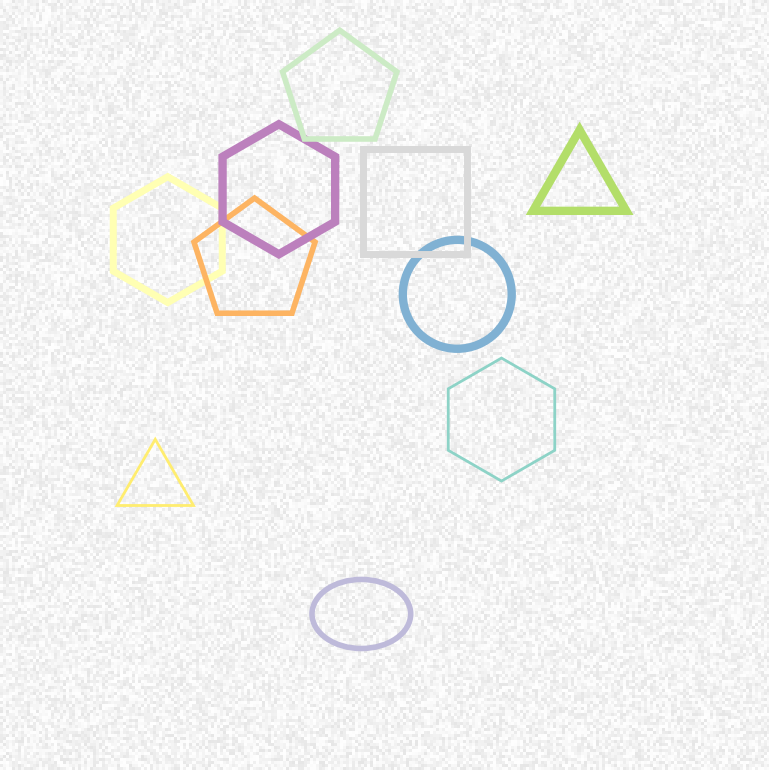[{"shape": "hexagon", "thickness": 1, "radius": 0.4, "center": [0.651, 0.455]}, {"shape": "hexagon", "thickness": 2.5, "radius": 0.41, "center": [0.218, 0.689]}, {"shape": "oval", "thickness": 2, "radius": 0.32, "center": [0.469, 0.203]}, {"shape": "circle", "thickness": 3, "radius": 0.35, "center": [0.594, 0.618]}, {"shape": "pentagon", "thickness": 2, "radius": 0.41, "center": [0.331, 0.66]}, {"shape": "triangle", "thickness": 3, "radius": 0.35, "center": [0.753, 0.761]}, {"shape": "square", "thickness": 2.5, "radius": 0.34, "center": [0.539, 0.739]}, {"shape": "hexagon", "thickness": 3, "radius": 0.42, "center": [0.362, 0.754]}, {"shape": "pentagon", "thickness": 2, "radius": 0.39, "center": [0.441, 0.883]}, {"shape": "triangle", "thickness": 1, "radius": 0.29, "center": [0.202, 0.372]}]